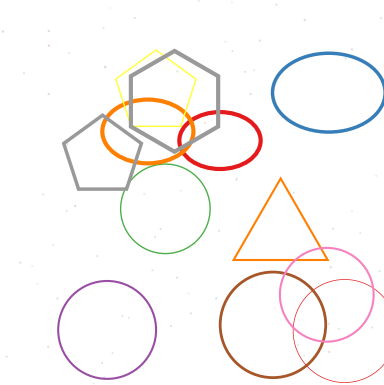[{"shape": "circle", "thickness": 0.5, "radius": 0.67, "center": [0.895, 0.14]}, {"shape": "oval", "thickness": 3, "radius": 0.53, "center": [0.571, 0.635]}, {"shape": "oval", "thickness": 2.5, "radius": 0.73, "center": [0.854, 0.759]}, {"shape": "circle", "thickness": 1, "radius": 0.58, "center": [0.43, 0.458]}, {"shape": "circle", "thickness": 1.5, "radius": 0.64, "center": [0.278, 0.143]}, {"shape": "oval", "thickness": 3, "radius": 0.59, "center": [0.384, 0.659]}, {"shape": "triangle", "thickness": 1.5, "radius": 0.71, "center": [0.729, 0.395]}, {"shape": "pentagon", "thickness": 1, "radius": 0.55, "center": [0.405, 0.761]}, {"shape": "circle", "thickness": 2, "radius": 0.69, "center": [0.709, 0.156]}, {"shape": "circle", "thickness": 1.5, "radius": 0.61, "center": [0.849, 0.234]}, {"shape": "pentagon", "thickness": 2.5, "radius": 0.53, "center": [0.266, 0.595]}, {"shape": "hexagon", "thickness": 3, "radius": 0.65, "center": [0.453, 0.737]}]